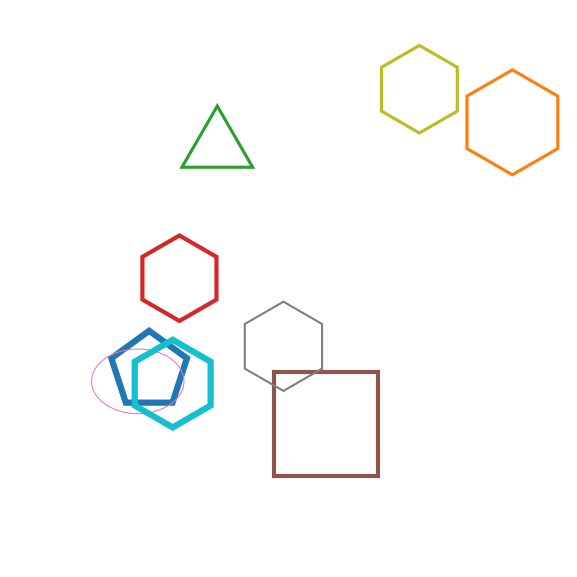[{"shape": "pentagon", "thickness": 3, "radius": 0.34, "center": [0.258, 0.358]}, {"shape": "hexagon", "thickness": 1.5, "radius": 0.45, "center": [0.887, 0.787]}, {"shape": "triangle", "thickness": 1.5, "radius": 0.35, "center": [0.376, 0.745]}, {"shape": "hexagon", "thickness": 2, "radius": 0.37, "center": [0.311, 0.517]}, {"shape": "square", "thickness": 2, "radius": 0.45, "center": [0.565, 0.265]}, {"shape": "oval", "thickness": 0.5, "radius": 0.4, "center": [0.239, 0.339]}, {"shape": "hexagon", "thickness": 1, "radius": 0.39, "center": [0.491, 0.399]}, {"shape": "hexagon", "thickness": 1.5, "radius": 0.38, "center": [0.726, 0.845]}, {"shape": "hexagon", "thickness": 3, "radius": 0.38, "center": [0.299, 0.335]}]